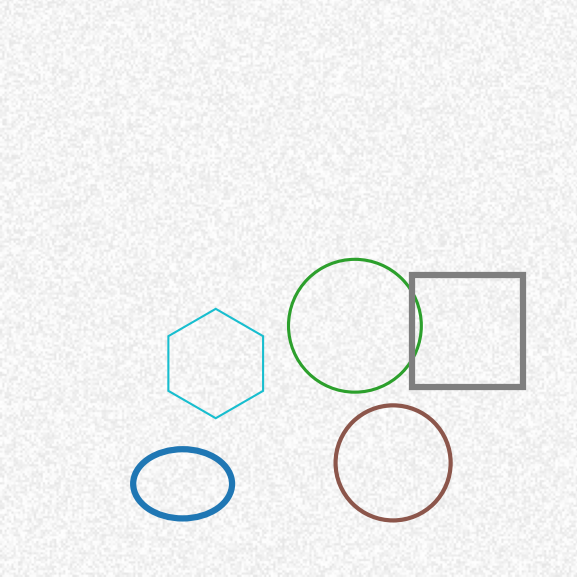[{"shape": "oval", "thickness": 3, "radius": 0.43, "center": [0.316, 0.161]}, {"shape": "circle", "thickness": 1.5, "radius": 0.58, "center": [0.615, 0.435]}, {"shape": "circle", "thickness": 2, "radius": 0.5, "center": [0.681, 0.198]}, {"shape": "square", "thickness": 3, "radius": 0.48, "center": [0.81, 0.426]}, {"shape": "hexagon", "thickness": 1, "radius": 0.47, "center": [0.374, 0.37]}]